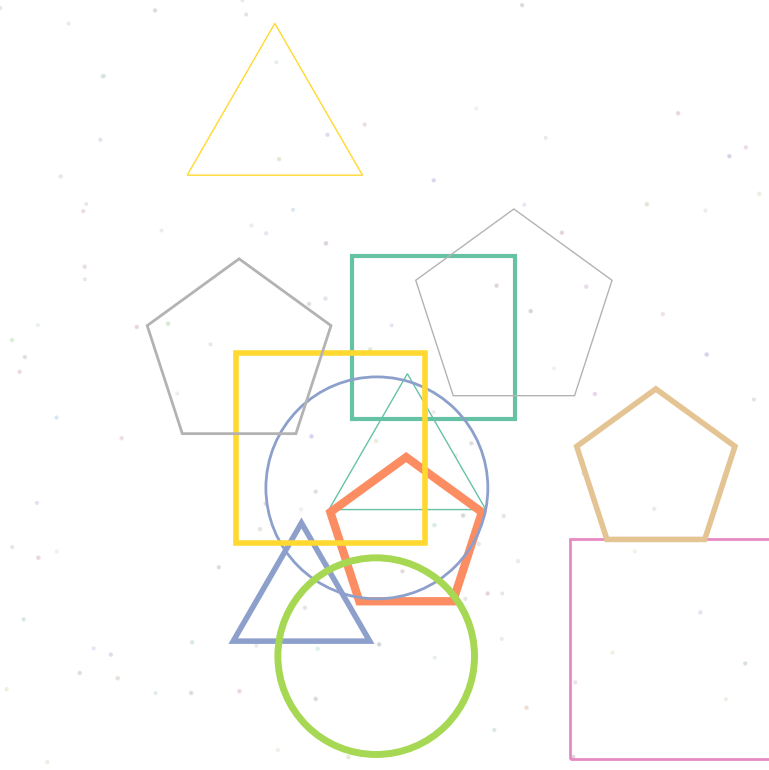[{"shape": "square", "thickness": 1.5, "radius": 0.53, "center": [0.563, 0.562]}, {"shape": "triangle", "thickness": 0.5, "radius": 0.59, "center": [0.529, 0.397]}, {"shape": "pentagon", "thickness": 3, "radius": 0.52, "center": [0.527, 0.303]}, {"shape": "triangle", "thickness": 2, "radius": 0.51, "center": [0.392, 0.219]}, {"shape": "circle", "thickness": 1, "radius": 0.72, "center": [0.489, 0.366]}, {"shape": "square", "thickness": 1, "radius": 0.71, "center": [0.883, 0.157]}, {"shape": "circle", "thickness": 2.5, "radius": 0.64, "center": [0.489, 0.148]}, {"shape": "square", "thickness": 2, "radius": 0.62, "center": [0.429, 0.418]}, {"shape": "triangle", "thickness": 0.5, "radius": 0.66, "center": [0.357, 0.838]}, {"shape": "pentagon", "thickness": 2, "radius": 0.54, "center": [0.852, 0.387]}, {"shape": "pentagon", "thickness": 0.5, "radius": 0.67, "center": [0.667, 0.595]}, {"shape": "pentagon", "thickness": 1, "radius": 0.63, "center": [0.311, 0.538]}]